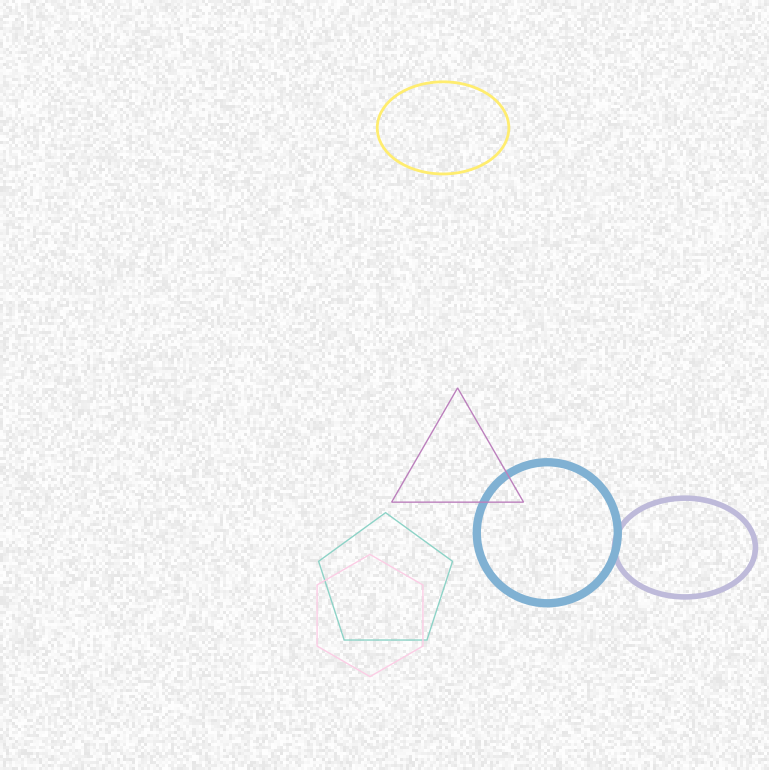[{"shape": "pentagon", "thickness": 0.5, "radius": 0.46, "center": [0.501, 0.243]}, {"shape": "oval", "thickness": 2, "radius": 0.46, "center": [0.89, 0.289]}, {"shape": "circle", "thickness": 3, "radius": 0.46, "center": [0.711, 0.308]}, {"shape": "hexagon", "thickness": 0.5, "radius": 0.4, "center": [0.481, 0.201]}, {"shape": "triangle", "thickness": 0.5, "radius": 0.49, "center": [0.594, 0.397]}, {"shape": "oval", "thickness": 1, "radius": 0.43, "center": [0.575, 0.834]}]